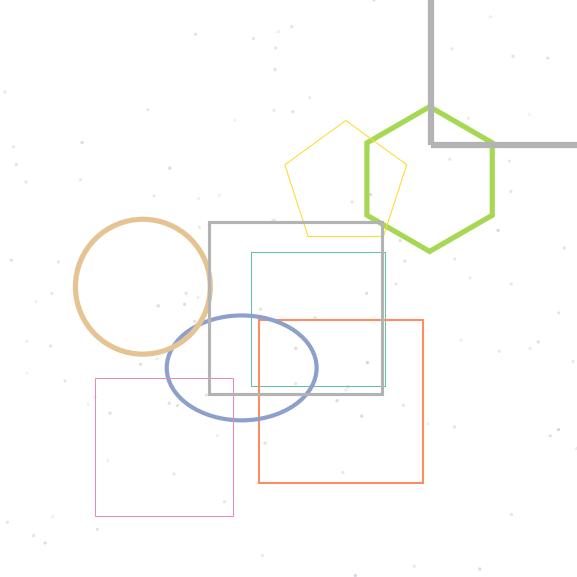[{"shape": "square", "thickness": 0.5, "radius": 0.58, "center": [0.55, 0.447]}, {"shape": "square", "thickness": 1, "radius": 0.71, "center": [0.59, 0.304]}, {"shape": "oval", "thickness": 2, "radius": 0.65, "center": [0.418, 0.362]}, {"shape": "square", "thickness": 0.5, "radius": 0.6, "center": [0.284, 0.225]}, {"shape": "hexagon", "thickness": 2.5, "radius": 0.63, "center": [0.744, 0.689]}, {"shape": "pentagon", "thickness": 0.5, "radius": 0.55, "center": [0.599, 0.68]}, {"shape": "circle", "thickness": 2.5, "radius": 0.58, "center": [0.247, 0.503]}, {"shape": "square", "thickness": 3, "radius": 0.64, "center": [0.873, 0.875]}, {"shape": "square", "thickness": 1.5, "radius": 0.75, "center": [0.512, 0.466]}]